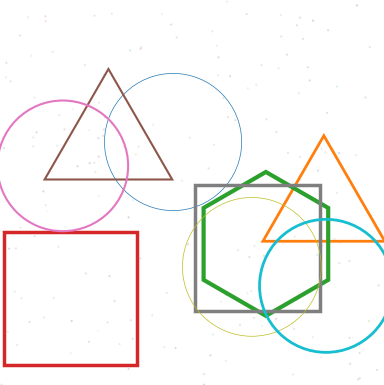[{"shape": "circle", "thickness": 0.5, "radius": 0.89, "center": [0.45, 0.631]}, {"shape": "triangle", "thickness": 2, "radius": 0.91, "center": [0.841, 0.465]}, {"shape": "hexagon", "thickness": 3, "radius": 0.93, "center": [0.691, 0.367]}, {"shape": "square", "thickness": 2.5, "radius": 0.86, "center": [0.184, 0.225]}, {"shape": "triangle", "thickness": 1.5, "radius": 0.96, "center": [0.282, 0.629]}, {"shape": "circle", "thickness": 1.5, "radius": 0.85, "center": [0.163, 0.569]}, {"shape": "square", "thickness": 2.5, "radius": 0.82, "center": [0.669, 0.355]}, {"shape": "circle", "thickness": 0.5, "radius": 0.9, "center": [0.654, 0.307]}, {"shape": "circle", "thickness": 2, "radius": 0.86, "center": [0.847, 0.258]}]